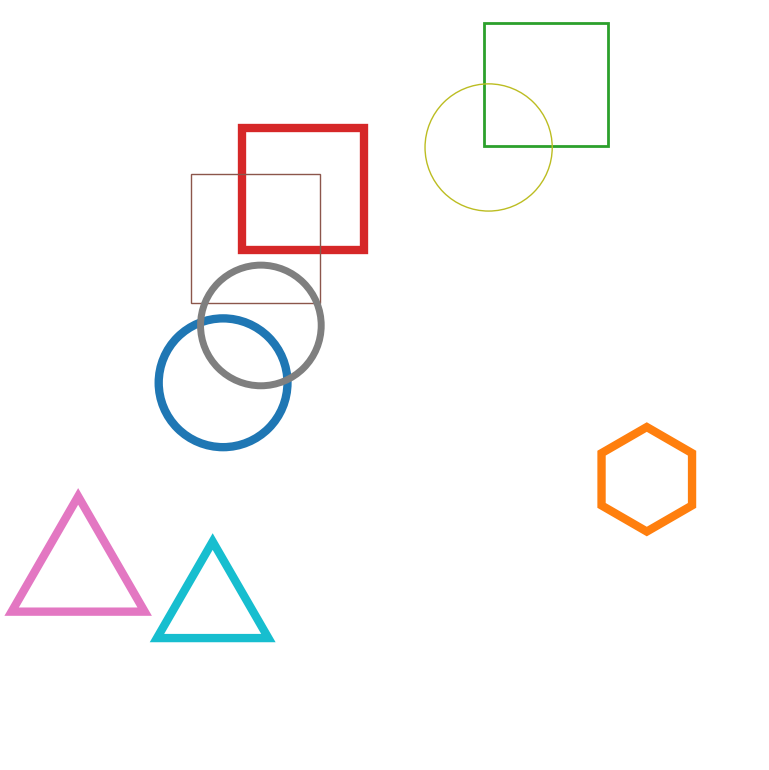[{"shape": "circle", "thickness": 3, "radius": 0.42, "center": [0.29, 0.503]}, {"shape": "hexagon", "thickness": 3, "radius": 0.34, "center": [0.84, 0.378]}, {"shape": "square", "thickness": 1, "radius": 0.4, "center": [0.709, 0.89]}, {"shape": "square", "thickness": 3, "radius": 0.4, "center": [0.394, 0.755]}, {"shape": "square", "thickness": 0.5, "radius": 0.42, "center": [0.332, 0.69]}, {"shape": "triangle", "thickness": 3, "radius": 0.5, "center": [0.102, 0.256]}, {"shape": "circle", "thickness": 2.5, "radius": 0.39, "center": [0.339, 0.577]}, {"shape": "circle", "thickness": 0.5, "radius": 0.41, "center": [0.635, 0.808]}, {"shape": "triangle", "thickness": 3, "radius": 0.42, "center": [0.276, 0.213]}]